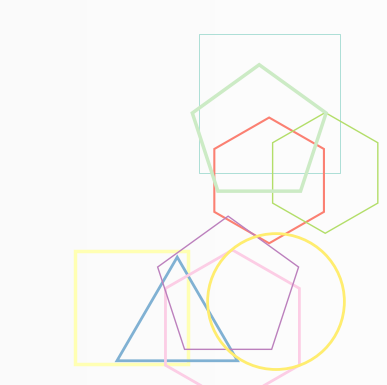[{"shape": "square", "thickness": 0.5, "radius": 0.91, "center": [0.695, 0.731]}, {"shape": "square", "thickness": 2.5, "radius": 0.73, "center": [0.34, 0.201]}, {"shape": "hexagon", "thickness": 1.5, "radius": 0.82, "center": [0.695, 0.531]}, {"shape": "triangle", "thickness": 2, "radius": 0.9, "center": [0.457, 0.153]}, {"shape": "hexagon", "thickness": 1, "radius": 0.78, "center": [0.839, 0.551]}, {"shape": "hexagon", "thickness": 2, "radius": 1.0, "center": [0.6, 0.151]}, {"shape": "pentagon", "thickness": 1, "radius": 0.96, "center": [0.589, 0.247]}, {"shape": "pentagon", "thickness": 2.5, "radius": 0.91, "center": [0.669, 0.65]}, {"shape": "circle", "thickness": 2, "radius": 0.88, "center": [0.712, 0.217]}]